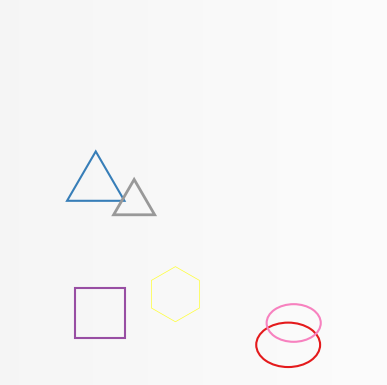[{"shape": "oval", "thickness": 1.5, "radius": 0.41, "center": [0.744, 0.104]}, {"shape": "triangle", "thickness": 1.5, "radius": 0.43, "center": [0.247, 0.521]}, {"shape": "square", "thickness": 1.5, "radius": 0.32, "center": [0.257, 0.188]}, {"shape": "hexagon", "thickness": 0.5, "radius": 0.36, "center": [0.453, 0.236]}, {"shape": "oval", "thickness": 1.5, "radius": 0.35, "center": [0.758, 0.161]}, {"shape": "triangle", "thickness": 2, "radius": 0.31, "center": [0.346, 0.473]}]